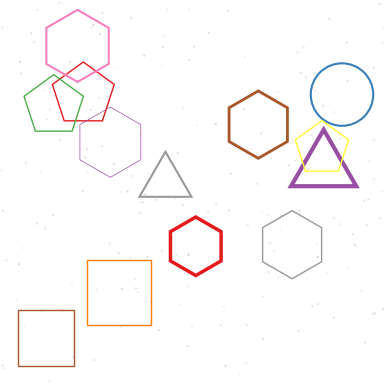[{"shape": "hexagon", "thickness": 2.5, "radius": 0.38, "center": [0.508, 0.36]}, {"shape": "pentagon", "thickness": 1, "radius": 0.42, "center": [0.216, 0.755]}, {"shape": "circle", "thickness": 1.5, "radius": 0.41, "center": [0.888, 0.754]}, {"shape": "pentagon", "thickness": 1, "radius": 0.41, "center": [0.14, 0.725]}, {"shape": "hexagon", "thickness": 0.5, "radius": 0.46, "center": [0.287, 0.631]}, {"shape": "triangle", "thickness": 3, "radius": 0.49, "center": [0.841, 0.565]}, {"shape": "square", "thickness": 1, "radius": 0.42, "center": [0.309, 0.241]}, {"shape": "pentagon", "thickness": 1, "radius": 0.36, "center": [0.836, 0.614]}, {"shape": "hexagon", "thickness": 2, "radius": 0.44, "center": [0.671, 0.676]}, {"shape": "square", "thickness": 1, "radius": 0.37, "center": [0.12, 0.122]}, {"shape": "hexagon", "thickness": 1.5, "radius": 0.47, "center": [0.201, 0.881]}, {"shape": "hexagon", "thickness": 1, "radius": 0.44, "center": [0.759, 0.364]}, {"shape": "triangle", "thickness": 1.5, "radius": 0.39, "center": [0.43, 0.528]}]